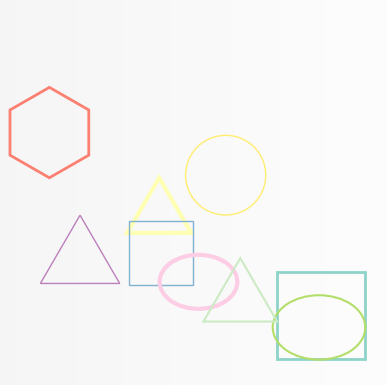[{"shape": "square", "thickness": 2, "radius": 0.57, "center": [0.829, 0.18]}, {"shape": "triangle", "thickness": 3, "radius": 0.48, "center": [0.411, 0.443]}, {"shape": "hexagon", "thickness": 2, "radius": 0.59, "center": [0.127, 0.656]}, {"shape": "square", "thickness": 1, "radius": 0.41, "center": [0.416, 0.343]}, {"shape": "oval", "thickness": 1.5, "radius": 0.6, "center": [0.823, 0.15]}, {"shape": "oval", "thickness": 3, "radius": 0.5, "center": [0.512, 0.268]}, {"shape": "triangle", "thickness": 1, "radius": 0.59, "center": [0.207, 0.323]}, {"shape": "triangle", "thickness": 1.5, "radius": 0.55, "center": [0.62, 0.22]}, {"shape": "circle", "thickness": 1, "radius": 0.52, "center": [0.582, 0.545]}]